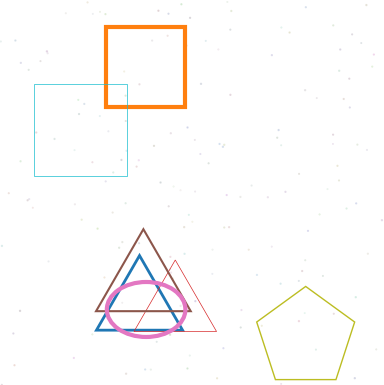[{"shape": "triangle", "thickness": 2, "radius": 0.65, "center": [0.362, 0.207]}, {"shape": "square", "thickness": 3, "radius": 0.52, "center": [0.377, 0.826]}, {"shape": "triangle", "thickness": 0.5, "radius": 0.62, "center": [0.455, 0.201]}, {"shape": "triangle", "thickness": 1.5, "radius": 0.71, "center": [0.372, 0.263]}, {"shape": "oval", "thickness": 3, "radius": 0.51, "center": [0.38, 0.196]}, {"shape": "pentagon", "thickness": 1, "radius": 0.67, "center": [0.794, 0.122]}, {"shape": "square", "thickness": 0.5, "radius": 0.6, "center": [0.209, 0.663]}]